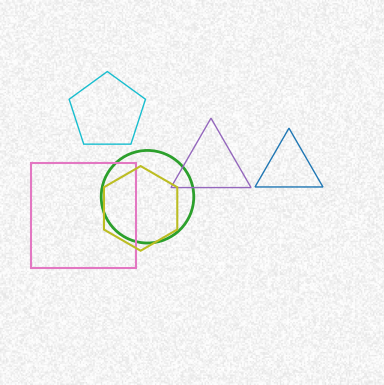[{"shape": "triangle", "thickness": 1, "radius": 0.51, "center": [0.751, 0.565]}, {"shape": "circle", "thickness": 2, "radius": 0.6, "center": [0.383, 0.489]}, {"shape": "triangle", "thickness": 1, "radius": 0.6, "center": [0.548, 0.573]}, {"shape": "square", "thickness": 1.5, "radius": 0.69, "center": [0.217, 0.441]}, {"shape": "hexagon", "thickness": 1.5, "radius": 0.55, "center": [0.365, 0.459]}, {"shape": "pentagon", "thickness": 1, "radius": 0.52, "center": [0.279, 0.71]}]